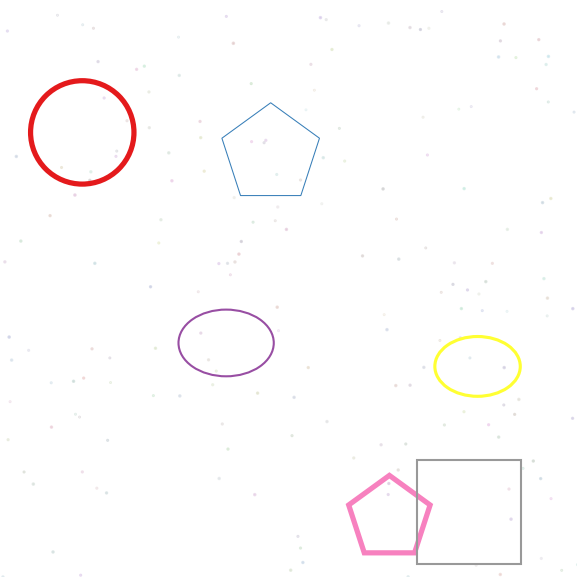[{"shape": "circle", "thickness": 2.5, "radius": 0.45, "center": [0.142, 0.77]}, {"shape": "pentagon", "thickness": 0.5, "radius": 0.44, "center": [0.469, 0.732]}, {"shape": "oval", "thickness": 1, "radius": 0.41, "center": [0.392, 0.405]}, {"shape": "oval", "thickness": 1.5, "radius": 0.37, "center": [0.827, 0.365]}, {"shape": "pentagon", "thickness": 2.5, "radius": 0.37, "center": [0.674, 0.102]}, {"shape": "square", "thickness": 1, "radius": 0.45, "center": [0.812, 0.113]}]